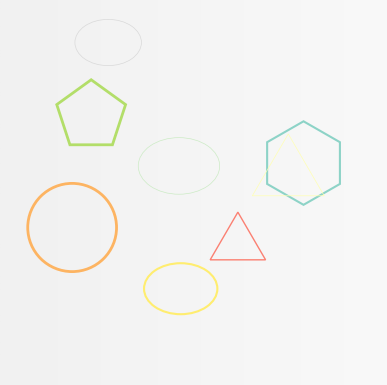[{"shape": "hexagon", "thickness": 1.5, "radius": 0.54, "center": [0.783, 0.576]}, {"shape": "triangle", "thickness": 0.5, "radius": 0.54, "center": [0.744, 0.545]}, {"shape": "triangle", "thickness": 1, "radius": 0.41, "center": [0.614, 0.366]}, {"shape": "circle", "thickness": 2, "radius": 0.57, "center": [0.186, 0.409]}, {"shape": "pentagon", "thickness": 2, "radius": 0.47, "center": [0.235, 0.699]}, {"shape": "oval", "thickness": 0.5, "radius": 0.43, "center": [0.279, 0.89]}, {"shape": "oval", "thickness": 0.5, "radius": 0.53, "center": [0.462, 0.569]}, {"shape": "oval", "thickness": 1.5, "radius": 0.47, "center": [0.466, 0.25]}]